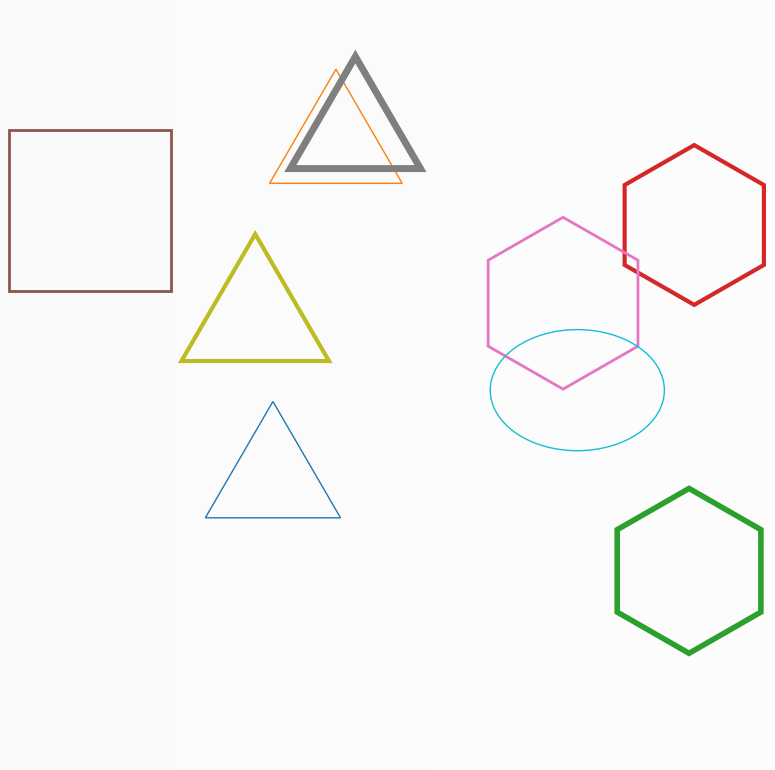[{"shape": "triangle", "thickness": 0.5, "radius": 0.5, "center": [0.352, 0.378]}, {"shape": "triangle", "thickness": 0.5, "radius": 0.49, "center": [0.433, 0.811]}, {"shape": "hexagon", "thickness": 2, "radius": 0.54, "center": [0.889, 0.259]}, {"shape": "hexagon", "thickness": 1.5, "radius": 0.52, "center": [0.896, 0.708]}, {"shape": "square", "thickness": 1, "radius": 0.52, "center": [0.116, 0.727]}, {"shape": "hexagon", "thickness": 1, "radius": 0.56, "center": [0.727, 0.606]}, {"shape": "triangle", "thickness": 2.5, "radius": 0.48, "center": [0.459, 0.83]}, {"shape": "triangle", "thickness": 1.5, "radius": 0.55, "center": [0.329, 0.586]}, {"shape": "oval", "thickness": 0.5, "radius": 0.56, "center": [0.745, 0.493]}]